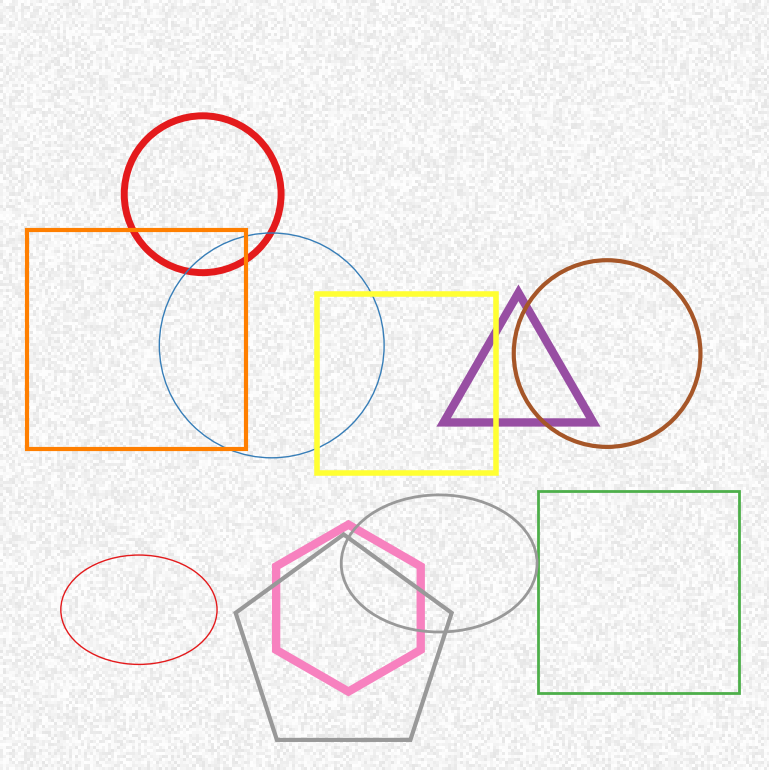[{"shape": "circle", "thickness": 2.5, "radius": 0.51, "center": [0.263, 0.748]}, {"shape": "oval", "thickness": 0.5, "radius": 0.51, "center": [0.18, 0.208]}, {"shape": "circle", "thickness": 0.5, "radius": 0.73, "center": [0.353, 0.551]}, {"shape": "square", "thickness": 1, "radius": 0.65, "center": [0.829, 0.231]}, {"shape": "triangle", "thickness": 3, "radius": 0.56, "center": [0.673, 0.507]}, {"shape": "square", "thickness": 1.5, "radius": 0.71, "center": [0.177, 0.559]}, {"shape": "square", "thickness": 2, "radius": 0.58, "center": [0.528, 0.502]}, {"shape": "circle", "thickness": 1.5, "radius": 0.61, "center": [0.788, 0.541]}, {"shape": "hexagon", "thickness": 3, "radius": 0.54, "center": [0.453, 0.21]}, {"shape": "oval", "thickness": 1, "radius": 0.64, "center": [0.57, 0.268]}, {"shape": "pentagon", "thickness": 1.5, "radius": 0.74, "center": [0.446, 0.158]}]